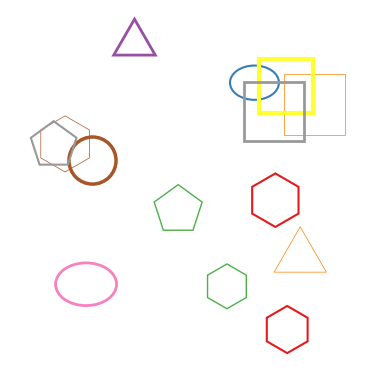[{"shape": "hexagon", "thickness": 1.5, "radius": 0.35, "center": [0.715, 0.48]}, {"shape": "hexagon", "thickness": 1.5, "radius": 0.31, "center": [0.746, 0.144]}, {"shape": "oval", "thickness": 1.5, "radius": 0.32, "center": [0.661, 0.785]}, {"shape": "hexagon", "thickness": 1, "radius": 0.29, "center": [0.589, 0.256]}, {"shape": "pentagon", "thickness": 1, "radius": 0.33, "center": [0.463, 0.455]}, {"shape": "triangle", "thickness": 2, "radius": 0.31, "center": [0.349, 0.888]}, {"shape": "square", "thickness": 0.5, "radius": 0.4, "center": [0.816, 0.728]}, {"shape": "triangle", "thickness": 0.5, "radius": 0.39, "center": [0.78, 0.332]}, {"shape": "square", "thickness": 3, "radius": 0.35, "center": [0.742, 0.776]}, {"shape": "circle", "thickness": 2.5, "radius": 0.31, "center": [0.24, 0.583]}, {"shape": "hexagon", "thickness": 0.5, "radius": 0.36, "center": [0.169, 0.626]}, {"shape": "oval", "thickness": 2, "radius": 0.4, "center": [0.224, 0.262]}, {"shape": "square", "thickness": 2, "radius": 0.38, "center": [0.712, 0.711]}, {"shape": "pentagon", "thickness": 1.5, "radius": 0.31, "center": [0.139, 0.623]}]